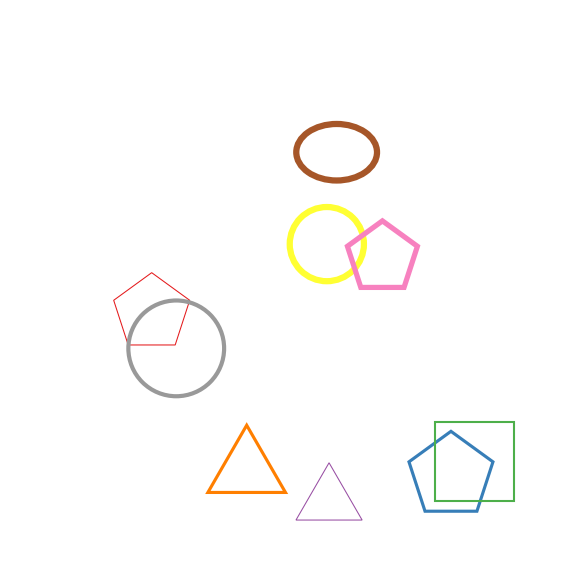[{"shape": "pentagon", "thickness": 0.5, "radius": 0.35, "center": [0.263, 0.458]}, {"shape": "pentagon", "thickness": 1.5, "radius": 0.38, "center": [0.781, 0.176]}, {"shape": "square", "thickness": 1, "radius": 0.34, "center": [0.822, 0.2]}, {"shape": "triangle", "thickness": 0.5, "radius": 0.33, "center": [0.57, 0.132]}, {"shape": "triangle", "thickness": 1.5, "radius": 0.39, "center": [0.427, 0.185]}, {"shape": "circle", "thickness": 3, "radius": 0.32, "center": [0.566, 0.576]}, {"shape": "oval", "thickness": 3, "radius": 0.35, "center": [0.583, 0.736]}, {"shape": "pentagon", "thickness": 2.5, "radius": 0.32, "center": [0.662, 0.553]}, {"shape": "circle", "thickness": 2, "radius": 0.41, "center": [0.305, 0.396]}]